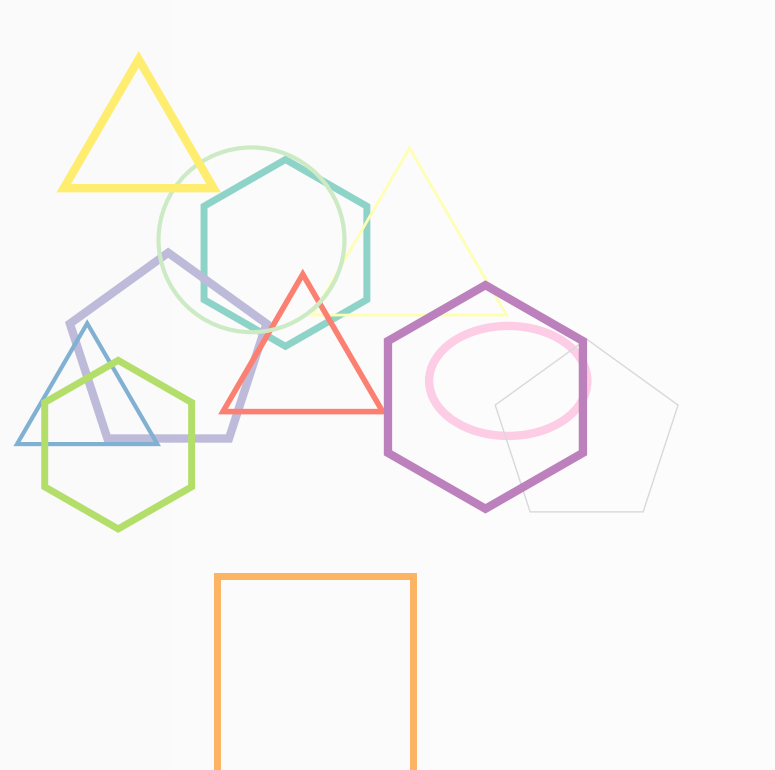[{"shape": "hexagon", "thickness": 2.5, "radius": 0.61, "center": [0.368, 0.672]}, {"shape": "triangle", "thickness": 1, "radius": 0.72, "center": [0.528, 0.663]}, {"shape": "pentagon", "thickness": 3, "radius": 0.67, "center": [0.217, 0.538]}, {"shape": "triangle", "thickness": 2, "radius": 0.59, "center": [0.391, 0.525]}, {"shape": "triangle", "thickness": 1.5, "radius": 0.52, "center": [0.113, 0.476]}, {"shape": "square", "thickness": 2.5, "radius": 0.63, "center": [0.407, 0.125]}, {"shape": "hexagon", "thickness": 2.5, "radius": 0.55, "center": [0.152, 0.423]}, {"shape": "oval", "thickness": 3, "radius": 0.51, "center": [0.656, 0.505]}, {"shape": "pentagon", "thickness": 0.5, "radius": 0.62, "center": [0.757, 0.436]}, {"shape": "hexagon", "thickness": 3, "radius": 0.73, "center": [0.626, 0.484]}, {"shape": "circle", "thickness": 1.5, "radius": 0.6, "center": [0.325, 0.689]}, {"shape": "triangle", "thickness": 3, "radius": 0.56, "center": [0.179, 0.811]}]